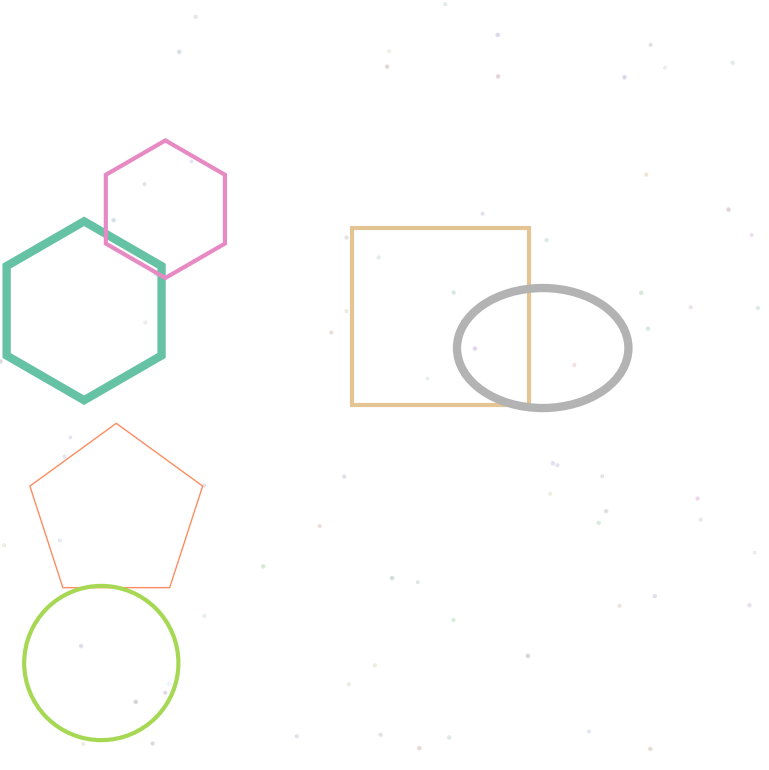[{"shape": "hexagon", "thickness": 3, "radius": 0.58, "center": [0.109, 0.596]}, {"shape": "pentagon", "thickness": 0.5, "radius": 0.59, "center": [0.151, 0.332]}, {"shape": "hexagon", "thickness": 1.5, "radius": 0.45, "center": [0.215, 0.728]}, {"shape": "circle", "thickness": 1.5, "radius": 0.5, "center": [0.132, 0.139]}, {"shape": "square", "thickness": 1.5, "radius": 0.57, "center": [0.572, 0.588]}, {"shape": "oval", "thickness": 3, "radius": 0.56, "center": [0.705, 0.548]}]